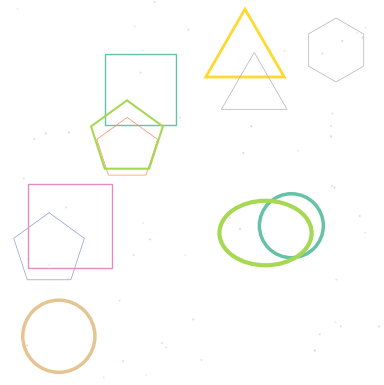[{"shape": "square", "thickness": 1, "radius": 0.46, "center": [0.364, 0.768]}, {"shape": "circle", "thickness": 2.5, "radius": 0.42, "center": [0.757, 0.414]}, {"shape": "pentagon", "thickness": 0.5, "radius": 0.41, "center": [0.33, 0.612]}, {"shape": "pentagon", "thickness": 0.5, "radius": 0.48, "center": [0.127, 0.351]}, {"shape": "square", "thickness": 1, "radius": 0.55, "center": [0.182, 0.413]}, {"shape": "pentagon", "thickness": 1.5, "radius": 0.49, "center": [0.33, 0.641]}, {"shape": "oval", "thickness": 3, "radius": 0.6, "center": [0.69, 0.395]}, {"shape": "triangle", "thickness": 2, "radius": 0.59, "center": [0.636, 0.859]}, {"shape": "circle", "thickness": 2.5, "radius": 0.47, "center": [0.153, 0.127]}, {"shape": "triangle", "thickness": 0.5, "radius": 0.49, "center": [0.66, 0.765]}, {"shape": "hexagon", "thickness": 0.5, "radius": 0.42, "center": [0.873, 0.87]}]